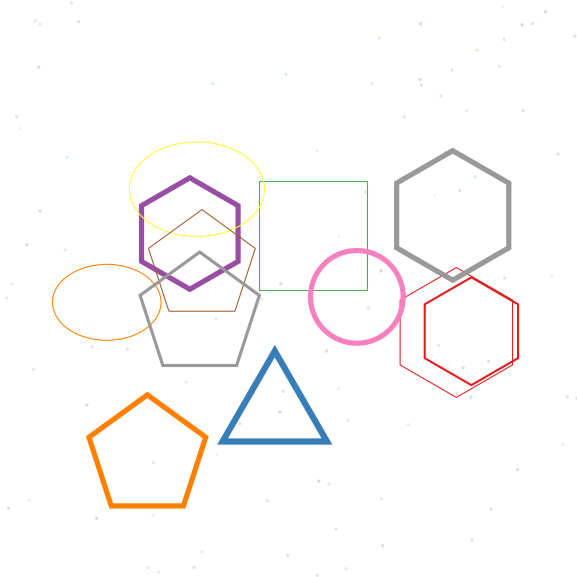[{"shape": "hexagon", "thickness": 1, "radius": 0.47, "center": [0.816, 0.426]}, {"shape": "hexagon", "thickness": 0.5, "radius": 0.56, "center": [0.79, 0.423]}, {"shape": "triangle", "thickness": 3, "radius": 0.52, "center": [0.476, 0.287]}, {"shape": "square", "thickness": 0.5, "radius": 0.47, "center": [0.542, 0.591]}, {"shape": "hexagon", "thickness": 2.5, "radius": 0.48, "center": [0.329, 0.595]}, {"shape": "oval", "thickness": 0.5, "radius": 0.47, "center": [0.185, 0.476]}, {"shape": "pentagon", "thickness": 2.5, "radius": 0.53, "center": [0.255, 0.209]}, {"shape": "oval", "thickness": 0.5, "radius": 0.58, "center": [0.341, 0.672]}, {"shape": "pentagon", "thickness": 0.5, "radius": 0.49, "center": [0.35, 0.539]}, {"shape": "circle", "thickness": 2.5, "radius": 0.4, "center": [0.618, 0.485]}, {"shape": "pentagon", "thickness": 1.5, "radius": 0.54, "center": [0.346, 0.454]}, {"shape": "hexagon", "thickness": 2.5, "radius": 0.56, "center": [0.784, 0.626]}]